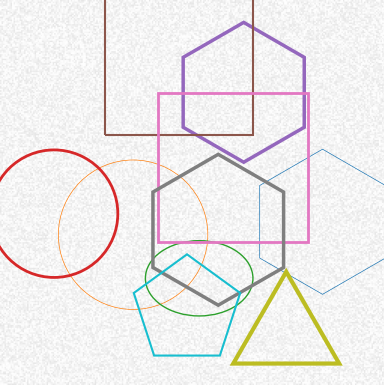[{"shape": "hexagon", "thickness": 0.5, "radius": 0.94, "center": [0.838, 0.424]}, {"shape": "circle", "thickness": 0.5, "radius": 0.97, "center": [0.346, 0.39]}, {"shape": "oval", "thickness": 1, "radius": 0.7, "center": [0.517, 0.277]}, {"shape": "circle", "thickness": 2, "radius": 0.83, "center": [0.14, 0.445]}, {"shape": "hexagon", "thickness": 2.5, "radius": 0.91, "center": [0.633, 0.76]}, {"shape": "square", "thickness": 1.5, "radius": 0.96, "center": [0.465, 0.842]}, {"shape": "square", "thickness": 2, "radius": 0.97, "center": [0.605, 0.566]}, {"shape": "hexagon", "thickness": 2.5, "radius": 0.98, "center": [0.567, 0.403]}, {"shape": "triangle", "thickness": 3, "radius": 0.79, "center": [0.743, 0.135]}, {"shape": "pentagon", "thickness": 1.5, "radius": 0.73, "center": [0.486, 0.194]}]